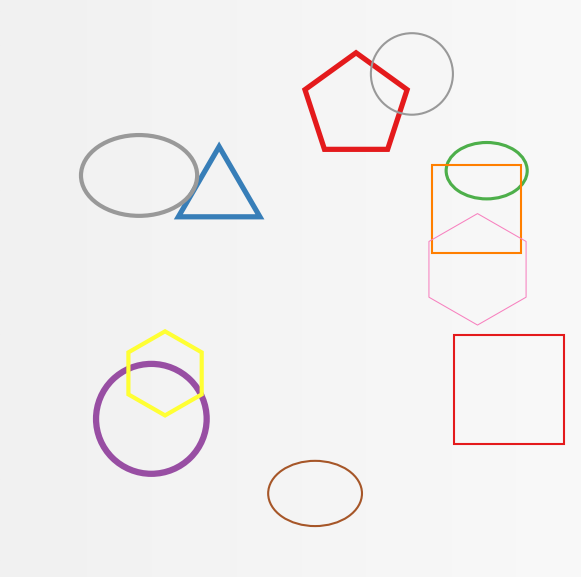[{"shape": "pentagon", "thickness": 2.5, "radius": 0.46, "center": [0.613, 0.815]}, {"shape": "square", "thickness": 1, "radius": 0.47, "center": [0.875, 0.325]}, {"shape": "triangle", "thickness": 2.5, "radius": 0.4, "center": [0.377, 0.664]}, {"shape": "oval", "thickness": 1.5, "radius": 0.35, "center": [0.837, 0.704]}, {"shape": "circle", "thickness": 3, "radius": 0.48, "center": [0.26, 0.274]}, {"shape": "square", "thickness": 1, "radius": 0.38, "center": [0.82, 0.637]}, {"shape": "hexagon", "thickness": 2, "radius": 0.36, "center": [0.284, 0.353]}, {"shape": "oval", "thickness": 1, "radius": 0.4, "center": [0.542, 0.145]}, {"shape": "hexagon", "thickness": 0.5, "radius": 0.48, "center": [0.822, 0.533]}, {"shape": "circle", "thickness": 1, "radius": 0.35, "center": [0.709, 0.871]}, {"shape": "oval", "thickness": 2, "radius": 0.5, "center": [0.239, 0.695]}]